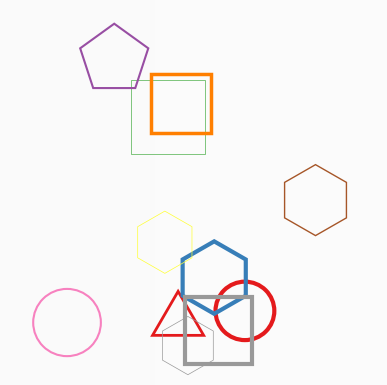[{"shape": "circle", "thickness": 3, "radius": 0.38, "center": [0.632, 0.193]}, {"shape": "triangle", "thickness": 2, "radius": 0.38, "center": [0.46, 0.167]}, {"shape": "hexagon", "thickness": 3, "radius": 0.47, "center": [0.553, 0.279]}, {"shape": "square", "thickness": 0.5, "radius": 0.48, "center": [0.433, 0.697]}, {"shape": "pentagon", "thickness": 1.5, "radius": 0.46, "center": [0.295, 0.846]}, {"shape": "square", "thickness": 2.5, "radius": 0.38, "center": [0.467, 0.73]}, {"shape": "hexagon", "thickness": 0.5, "radius": 0.4, "center": [0.425, 0.371]}, {"shape": "hexagon", "thickness": 1, "radius": 0.46, "center": [0.814, 0.48]}, {"shape": "circle", "thickness": 1.5, "radius": 0.44, "center": [0.173, 0.162]}, {"shape": "square", "thickness": 3, "radius": 0.43, "center": [0.564, 0.142]}, {"shape": "hexagon", "thickness": 0.5, "radius": 0.38, "center": [0.485, 0.102]}]